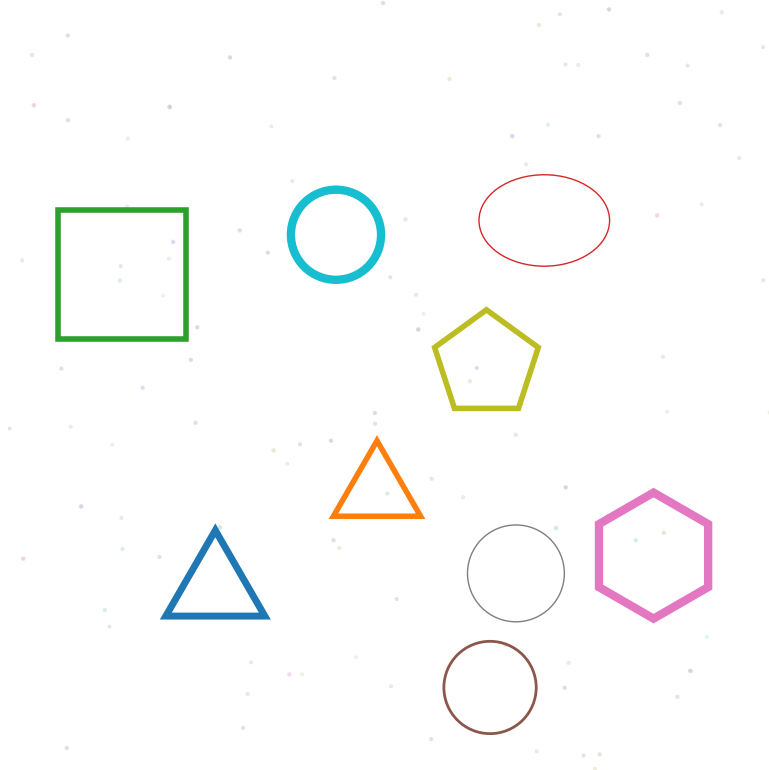[{"shape": "triangle", "thickness": 2.5, "radius": 0.37, "center": [0.28, 0.237]}, {"shape": "triangle", "thickness": 2, "radius": 0.33, "center": [0.49, 0.362]}, {"shape": "square", "thickness": 2, "radius": 0.42, "center": [0.158, 0.644]}, {"shape": "oval", "thickness": 0.5, "radius": 0.42, "center": [0.707, 0.714]}, {"shape": "circle", "thickness": 1, "radius": 0.3, "center": [0.636, 0.107]}, {"shape": "hexagon", "thickness": 3, "radius": 0.41, "center": [0.849, 0.278]}, {"shape": "circle", "thickness": 0.5, "radius": 0.31, "center": [0.67, 0.255]}, {"shape": "pentagon", "thickness": 2, "radius": 0.35, "center": [0.632, 0.527]}, {"shape": "circle", "thickness": 3, "radius": 0.29, "center": [0.436, 0.695]}]